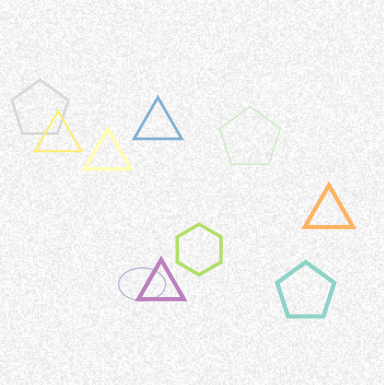[{"shape": "pentagon", "thickness": 3, "radius": 0.39, "center": [0.794, 0.241]}, {"shape": "triangle", "thickness": 2.5, "radius": 0.35, "center": [0.28, 0.596]}, {"shape": "oval", "thickness": 1, "radius": 0.3, "center": [0.369, 0.262]}, {"shape": "triangle", "thickness": 2, "radius": 0.36, "center": [0.41, 0.675]}, {"shape": "triangle", "thickness": 3, "radius": 0.36, "center": [0.854, 0.447]}, {"shape": "hexagon", "thickness": 2.5, "radius": 0.33, "center": [0.517, 0.352]}, {"shape": "pentagon", "thickness": 2, "radius": 0.39, "center": [0.104, 0.716]}, {"shape": "triangle", "thickness": 3, "radius": 0.34, "center": [0.419, 0.257]}, {"shape": "pentagon", "thickness": 1, "radius": 0.41, "center": [0.649, 0.64]}, {"shape": "triangle", "thickness": 1.5, "radius": 0.35, "center": [0.151, 0.642]}]